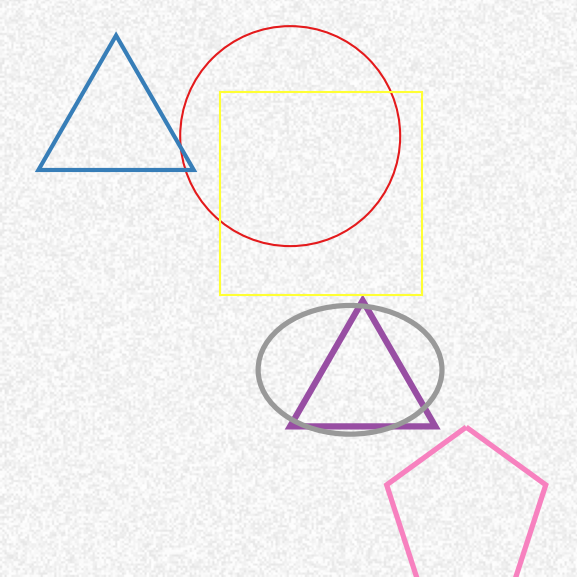[{"shape": "circle", "thickness": 1, "radius": 0.95, "center": [0.502, 0.763]}, {"shape": "triangle", "thickness": 2, "radius": 0.78, "center": [0.201, 0.782]}, {"shape": "triangle", "thickness": 3, "radius": 0.73, "center": [0.628, 0.333]}, {"shape": "square", "thickness": 1, "radius": 0.88, "center": [0.556, 0.664]}, {"shape": "pentagon", "thickness": 2.5, "radius": 0.72, "center": [0.807, 0.115]}, {"shape": "oval", "thickness": 2.5, "radius": 0.8, "center": [0.606, 0.359]}]